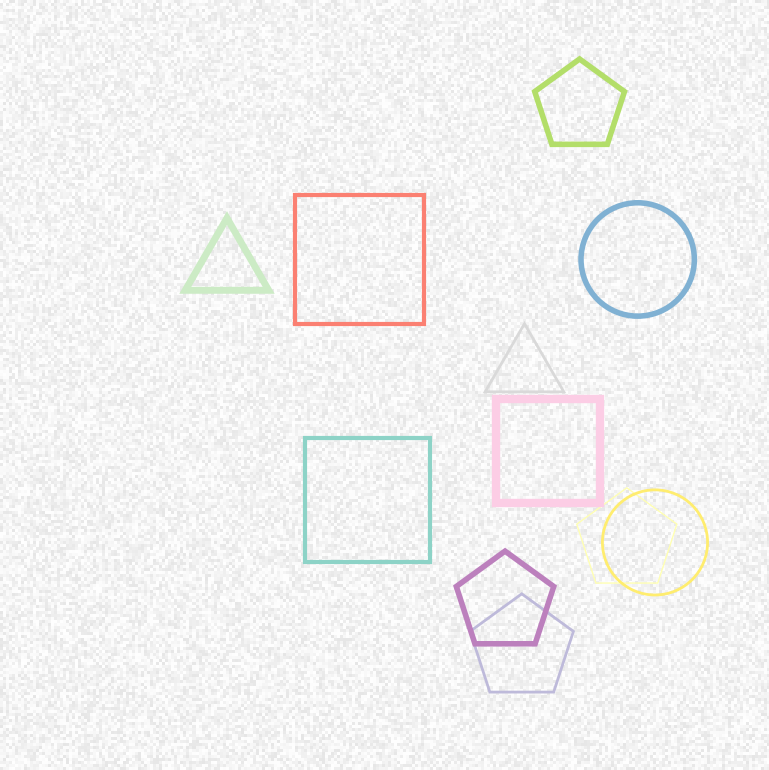[{"shape": "square", "thickness": 1.5, "radius": 0.4, "center": [0.477, 0.351]}, {"shape": "pentagon", "thickness": 0.5, "radius": 0.34, "center": [0.814, 0.298]}, {"shape": "pentagon", "thickness": 1, "radius": 0.35, "center": [0.678, 0.158]}, {"shape": "square", "thickness": 1.5, "radius": 0.42, "center": [0.467, 0.663]}, {"shape": "circle", "thickness": 2, "radius": 0.37, "center": [0.828, 0.663]}, {"shape": "pentagon", "thickness": 2, "radius": 0.31, "center": [0.753, 0.862]}, {"shape": "square", "thickness": 3, "radius": 0.34, "center": [0.712, 0.414]}, {"shape": "triangle", "thickness": 1, "radius": 0.3, "center": [0.681, 0.521]}, {"shape": "pentagon", "thickness": 2, "radius": 0.33, "center": [0.656, 0.218]}, {"shape": "triangle", "thickness": 2.5, "radius": 0.31, "center": [0.295, 0.654]}, {"shape": "circle", "thickness": 1, "radius": 0.34, "center": [0.851, 0.296]}]